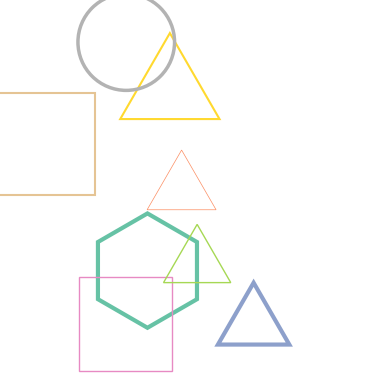[{"shape": "hexagon", "thickness": 3, "radius": 0.74, "center": [0.383, 0.297]}, {"shape": "triangle", "thickness": 0.5, "radius": 0.52, "center": [0.472, 0.507]}, {"shape": "triangle", "thickness": 3, "radius": 0.54, "center": [0.659, 0.159]}, {"shape": "square", "thickness": 1, "radius": 0.61, "center": [0.326, 0.159]}, {"shape": "triangle", "thickness": 1, "radius": 0.5, "center": [0.512, 0.316]}, {"shape": "triangle", "thickness": 1.5, "radius": 0.74, "center": [0.441, 0.765]}, {"shape": "square", "thickness": 1.5, "radius": 0.66, "center": [0.114, 0.626]}, {"shape": "circle", "thickness": 2.5, "radius": 0.63, "center": [0.328, 0.891]}]